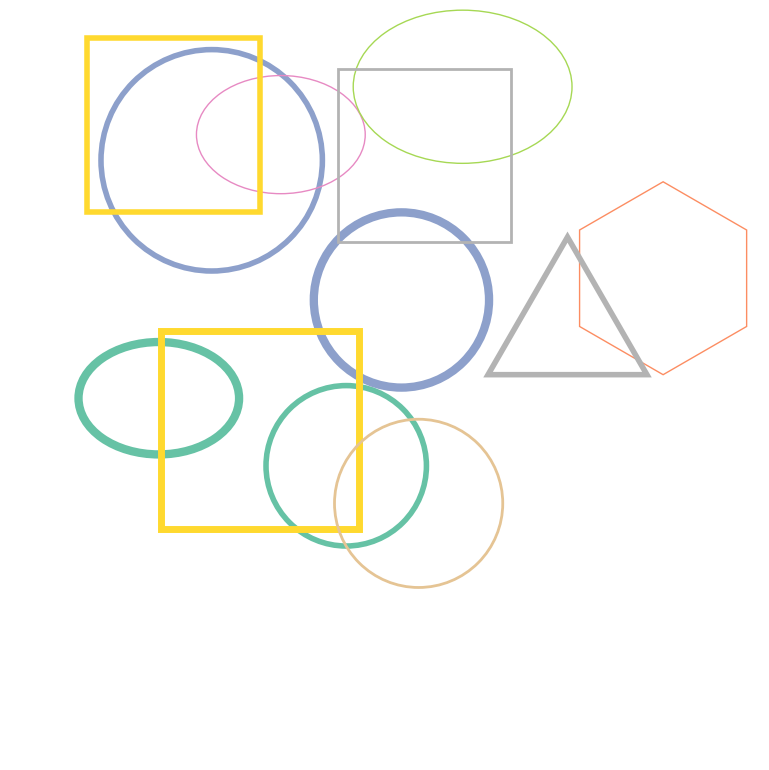[{"shape": "oval", "thickness": 3, "radius": 0.52, "center": [0.206, 0.483]}, {"shape": "circle", "thickness": 2, "radius": 0.52, "center": [0.45, 0.395]}, {"shape": "hexagon", "thickness": 0.5, "radius": 0.63, "center": [0.861, 0.639]}, {"shape": "circle", "thickness": 2, "radius": 0.72, "center": [0.275, 0.792]}, {"shape": "circle", "thickness": 3, "radius": 0.57, "center": [0.521, 0.61]}, {"shape": "oval", "thickness": 0.5, "radius": 0.55, "center": [0.365, 0.825]}, {"shape": "oval", "thickness": 0.5, "radius": 0.71, "center": [0.601, 0.887]}, {"shape": "square", "thickness": 2.5, "radius": 0.64, "center": [0.338, 0.441]}, {"shape": "square", "thickness": 2, "radius": 0.56, "center": [0.225, 0.838]}, {"shape": "circle", "thickness": 1, "radius": 0.55, "center": [0.544, 0.346]}, {"shape": "square", "thickness": 1, "radius": 0.56, "center": [0.551, 0.798]}, {"shape": "triangle", "thickness": 2, "radius": 0.6, "center": [0.737, 0.573]}]